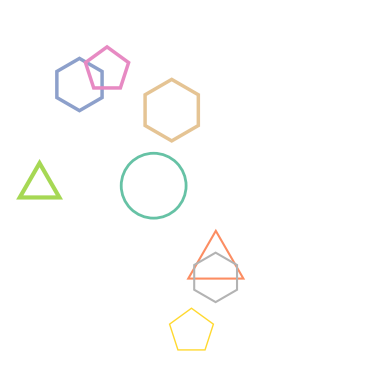[{"shape": "circle", "thickness": 2, "radius": 0.42, "center": [0.399, 0.518]}, {"shape": "triangle", "thickness": 1.5, "radius": 0.41, "center": [0.561, 0.318]}, {"shape": "hexagon", "thickness": 2.5, "radius": 0.34, "center": [0.206, 0.78]}, {"shape": "pentagon", "thickness": 2.5, "radius": 0.29, "center": [0.278, 0.819]}, {"shape": "triangle", "thickness": 3, "radius": 0.3, "center": [0.103, 0.517]}, {"shape": "pentagon", "thickness": 1, "radius": 0.3, "center": [0.497, 0.14]}, {"shape": "hexagon", "thickness": 2.5, "radius": 0.4, "center": [0.446, 0.714]}, {"shape": "hexagon", "thickness": 1.5, "radius": 0.32, "center": [0.56, 0.28]}]